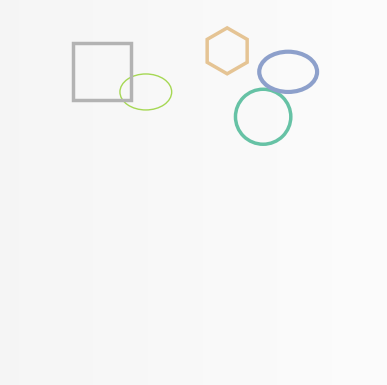[{"shape": "circle", "thickness": 2.5, "radius": 0.36, "center": [0.679, 0.697]}, {"shape": "oval", "thickness": 3, "radius": 0.37, "center": [0.744, 0.813]}, {"shape": "oval", "thickness": 1, "radius": 0.33, "center": [0.376, 0.761]}, {"shape": "hexagon", "thickness": 2.5, "radius": 0.3, "center": [0.586, 0.868]}, {"shape": "square", "thickness": 2.5, "radius": 0.37, "center": [0.263, 0.816]}]